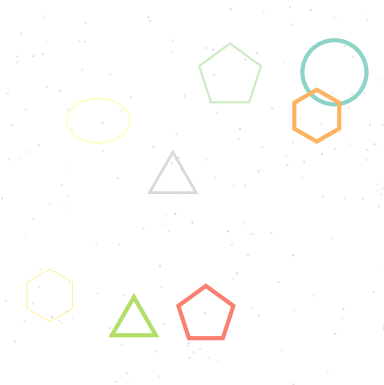[{"shape": "circle", "thickness": 3, "radius": 0.42, "center": [0.869, 0.812]}, {"shape": "oval", "thickness": 1, "radius": 0.41, "center": [0.255, 0.687]}, {"shape": "pentagon", "thickness": 3, "radius": 0.38, "center": [0.535, 0.182]}, {"shape": "hexagon", "thickness": 3, "radius": 0.34, "center": [0.823, 0.7]}, {"shape": "triangle", "thickness": 3, "radius": 0.33, "center": [0.348, 0.162]}, {"shape": "triangle", "thickness": 2, "radius": 0.35, "center": [0.449, 0.535]}, {"shape": "pentagon", "thickness": 1.5, "radius": 0.42, "center": [0.598, 0.802]}, {"shape": "hexagon", "thickness": 0.5, "radius": 0.34, "center": [0.129, 0.233]}]